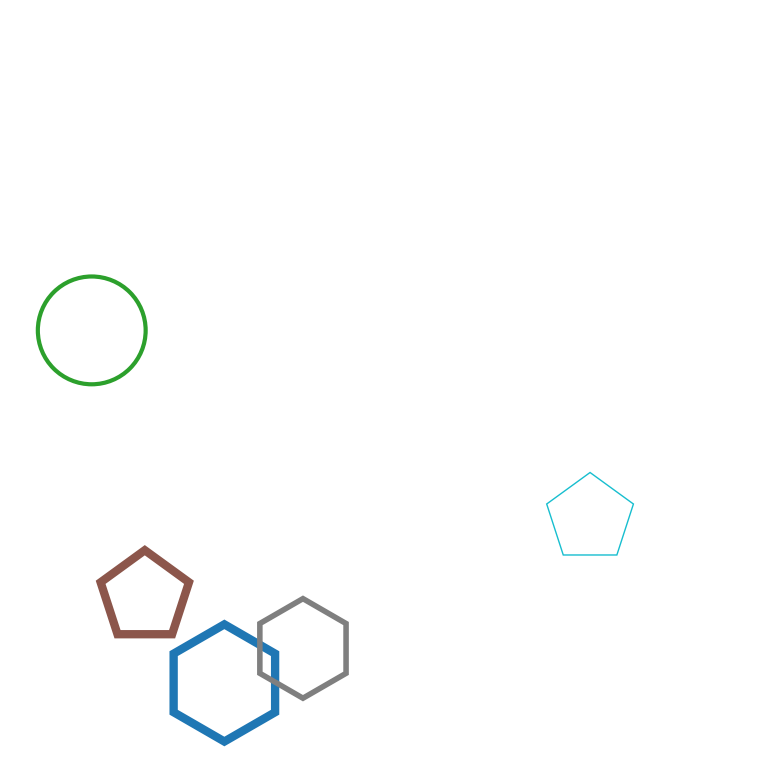[{"shape": "hexagon", "thickness": 3, "radius": 0.38, "center": [0.291, 0.113]}, {"shape": "circle", "thickness": 1.5, "radius": 0.35, "center": [0.119, 0.571]}, {"shape": "pentagon", "thickness": 3, "radius": 0.3, "center": [0.188, 0.225]}, {"shape": "hexagon", "thickness": 2, "radius": 0.32, "center": [0.393, 0.158]}, {"shape": "pentagon", "thickness": 0.5, "radius": 0.3, "center": [0.766, 0.327]}]